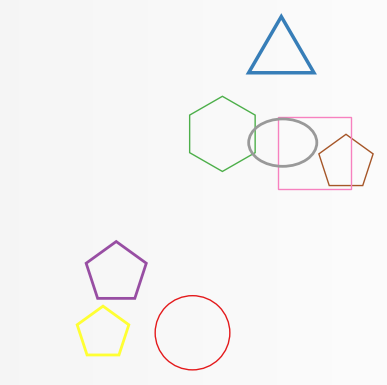[{"shape": "circle", "thickness": 1, "radius": 0.48, "center": [0.497, 0.136]}, {"shape": "triangle", "thickness": 2.5, "radius": 0.49, "center": [0.726, 0.86]}, {"shape": "hexagon", "thickness": 1, "radius": 0.49, "center": [0.574, 0.652]}, {"shape": "pentagon", "thickness": 2, "radius": 0.41, "center": [0.3, 0.291]}, {"shape": "pentagon", "thickness": 2, "radius": 0.35, "center": [0.266, 0.135]}, {"shape": "pentagon", "thickness": 1, "radius": 0.37, "center": [0.893, 0.578]}, {"shape": "square", "thickness": 1, "radius": 0.47, "center": [0.811, 0.602]}, {"shape": "oval", "thickness": 2, "radius": 0.44, "center": [0.73, 0.63]}]